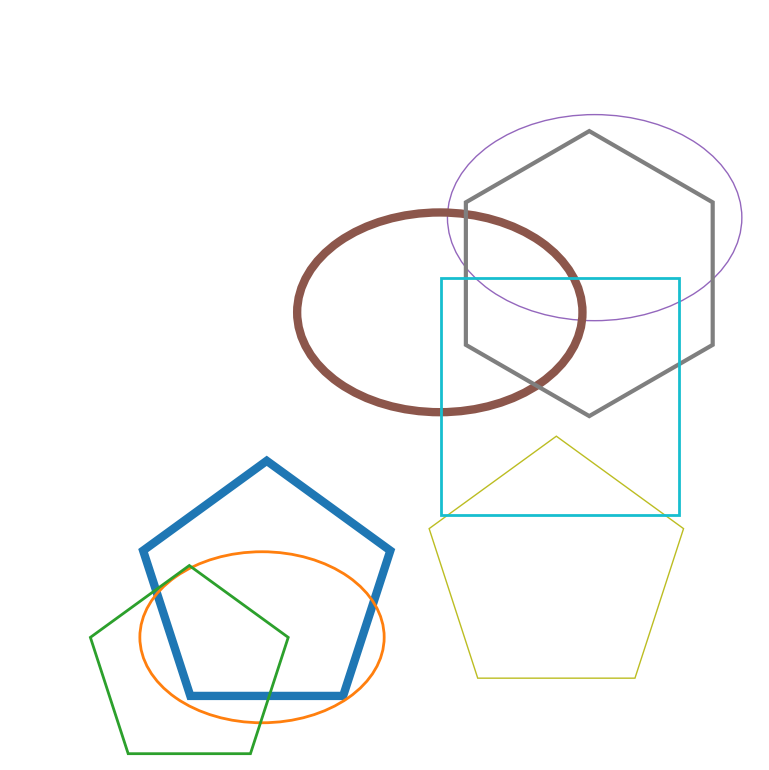[{"shape": "pentagon", "thickness": 3, "radius": 0.84, "center": [0.346, 0.233]}, {"shape": "oval", "thickness": 1, "radius": 0.79, "center": [0.34, 0.172]}, {"shape": "pentagon", "thickness": 1, "radius": 0.68, "center": [0.246, 0.13]}, {"shape": "oval", "thickness": 0.5, "radius": 0.96, "center": [0.772, 0.717]}, {"shape": "oval", "thickness": 3, "radius": 0.93, "center": [0.571, 0.594]}, {"shape": "hexagon", "thickness": 1.5, "radius": 0.93, "center": [0.765, 0.645]}, {"shape": "pentagon", "thickness": 0.5, "radius": 0.87, "center": [0.723, 0.26]}, {"shape": "square", "thickness": 1, "radius": 0.77, "center": [0.727, 0.485]}]